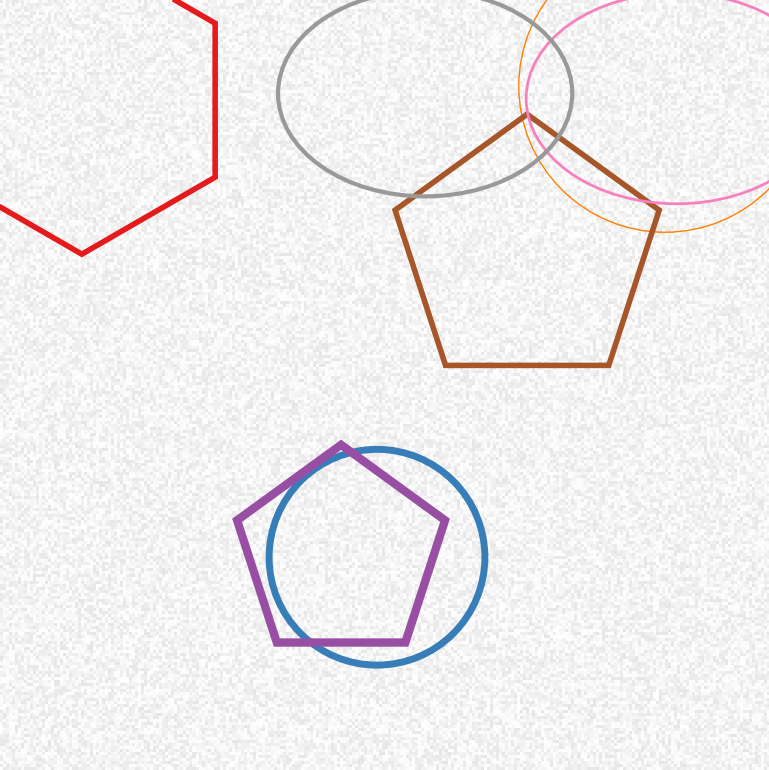[{"shape": "hexagon", "thickness": 2, "radius": 1.0, "center": [0.106, 0.87]}, {"shape": "circle", "thickness": 2.5, "radius": 0.7, "center": [0.49, 0.276]}, {"shape": "pentagon", "thickness": 3, "radius": 0.71, "center": [0.443, 0.28]}, {"shape": "circle", "thickness": 0.5, "radius": 0.95, "center": [0.864, 0.888]}, {"shape": "pentagon", "thickness": 2, "radius": 0.9, "center": [0.685, 0.671]}, {"shape": "oval", "thickness": 1, "radius": 0.98, "center": [0.879, 0.872]}, {"shape": "oval", "thickness": 1.5, "radius": 0.96, "center": [0.552, 0.879]}]